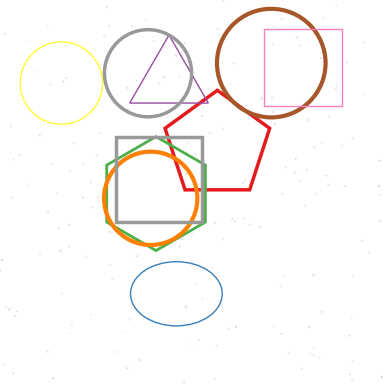[{"shape": "pentagon", "thickness": 2.5, "radius": 0.71, "center": [0.565, 0.623]}, {"shape": "oval", "thickness": 1, "radius": 0.6, "center": [0.458, 0.237]}, {"shape": "hexagon", "thickness": 2, "radius": 0.74, "center": [0.405, 0.497]}, {"shape": "triangle", "thickness": 1, "radius": 0.59, "center": [0.439, 0.791]}, {"shape": "circle", "thickness": 3, "radius": 0.61, "center": [0.391, 0.485]}, {"shape": "circle", "thickness": 1, "radius": 0.53, "center": [0.159, 0.784]}, {"shape": "circle", "thickness": 3, "radius": 0.71, "center": [0.705, 0.836]}, {"shape": "square", "thickness": 1, "radius": 0.5, "center": [0.787, 0.824]}, {"shape": "square", "thickness": 2.5, "radius": 0.55, "center": [0.413, 0.534]}, {"shape": "circle", "thickness": 2.5, "radius": 0.57, "center": [0.384, 0.81]}]